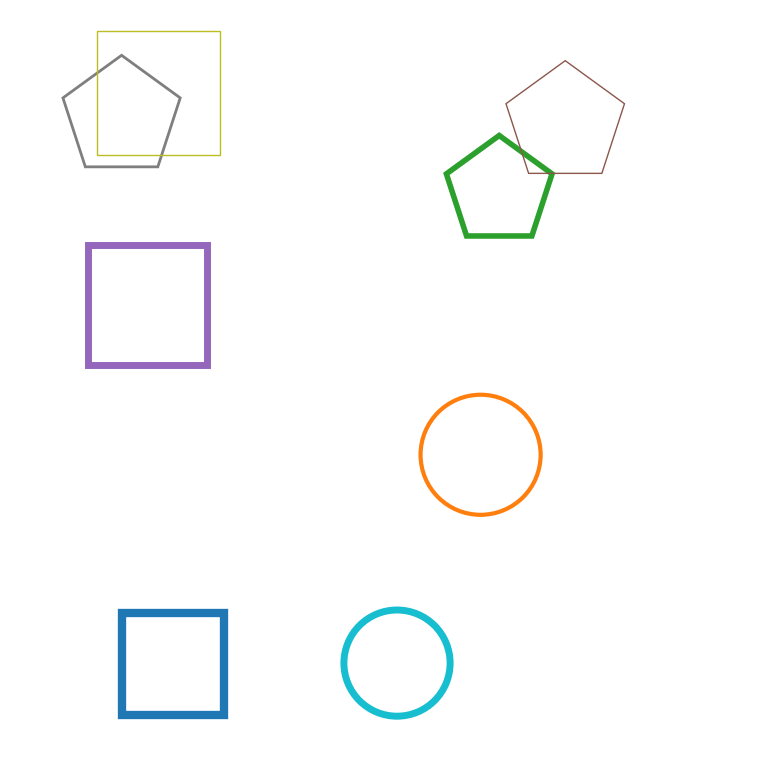[{"shape": "square", "thickness": 3, "radius": 0.33, "center": [0.225, 0.138]}, {"shape": "circle", "thickness": 1.5, "radius": 0.39, "center": [0.624, 0.409]}, {"shape": "pentagon", "thickness": 2, "radius": 0.36, "center": [0.648, 0.752]}, {"shape": "square", "thickness": 2.5, "radius": 0.39, "center": [0.192, 0.604]}, {"shape": "pentagon", "thickness": 0.5, "radius": 0.4, "center": [0.734, 0.84]}, {"shape": "pentagon", "thickness": 1, "radius": 0.4, "center": [0.158, 0.848]}, {"shape": "square", "thickness": 0.5, "radius": 0.4, "center": [0.206, 0.879]}, {"shape": "circle", "thickness": 2.5, "radius": 0.34, "center": [0.516, 0.139]}]